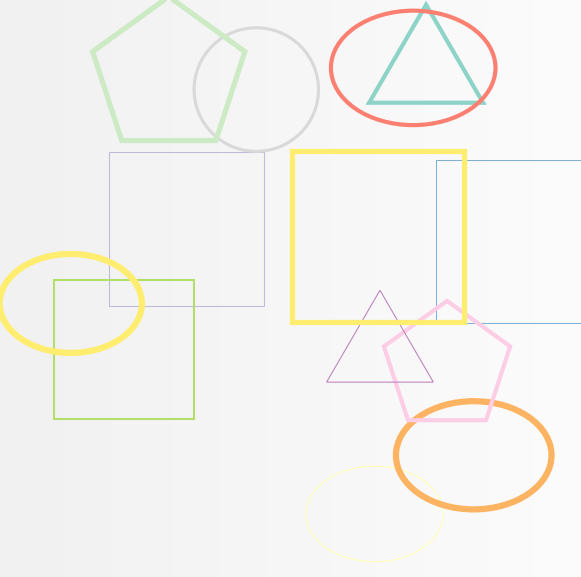[{"shape": "triangle", "thickness": 2, "radius": 0.57, "center": [0.733, 0.878]}, {"shape": "oval", "thickness": 0.5, "radius": 0.59, "center": [0.644, 0.109]}, {"shape": "square", "thickness": 0.5, "radius": 0.67, "center": [0.321, 0.602]}, {"shape": "oval", "thickness": 2, "radius": 0.71, "center": [0.711, 0.882]}, {"shape": "square", "thickness": 0.5, "radius": 0.71, "center": [0.891, 0.581]}, {"shape": "oval", "thickness": 3, "radius": 0.67, "center": [0.815, 0.211]}, {"shape": "square", "thickness": 1, "radius": 0.6, "center": [0.214, 0.394]}, {"shape": "pentagon", "thickness": 2, "radius": 0.57, "center": [0.769, 0.364]}, {"shape": "circle", "thickness": 1.5, "radius": 0.54, "center": [0.441, 0.844]}, {"shape": "triangle", "thickness": 0.5, "radius": 0.53, "center": [0.654, 0.39]}, {"shape": "pentagon", "thickness": 2.5, "radius": 0.69, "center": [0.29, 0.867]}, {"shape": "square", "thickness": 2.5, "radius": 0.74, "center": [0.651, 0.589]}, {"shape": "oval", "thickness": 3, "radius": 0.61, "center": [0.122, 0.474]}]